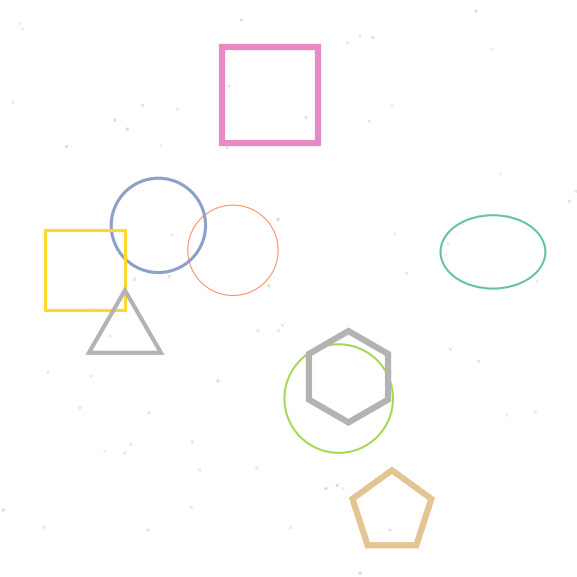[{"shape": "oval", "thickness": 1, "radius": 0.45, "center": [0.854, 0.563]}, {"shape": "circle", "thickness": 0.5, "radius": 0.39, "center": [0.403, 0.566]}, {"shape": "circle", "thickness": 1.5, "radius": 0.41, "center": [0.274, 0.609]}, {"shape": "square", "thickness": 3, "radius": 0.42, "center": [0.468, 0.835]}, {"shape": "circle", "thickness": 1, "radius": 0.47, "center": [0.587, 0.309]}, {"shape": "square", "thickness": 1.5, "radius": 0.35, "center": [0.147, 0.532]}, {"shape": "pentagon", "thickness": 3, "radius": 0.36, "center": [0.679, 0.113]}, {"shape": "hexagon", "thickness": 3, "radius": 0.4, "center": [0.603, 0.347]}, {"shape": "triangle", "thickness": 2, "radius": 0.36, "center": [0.216, 0.424]}]